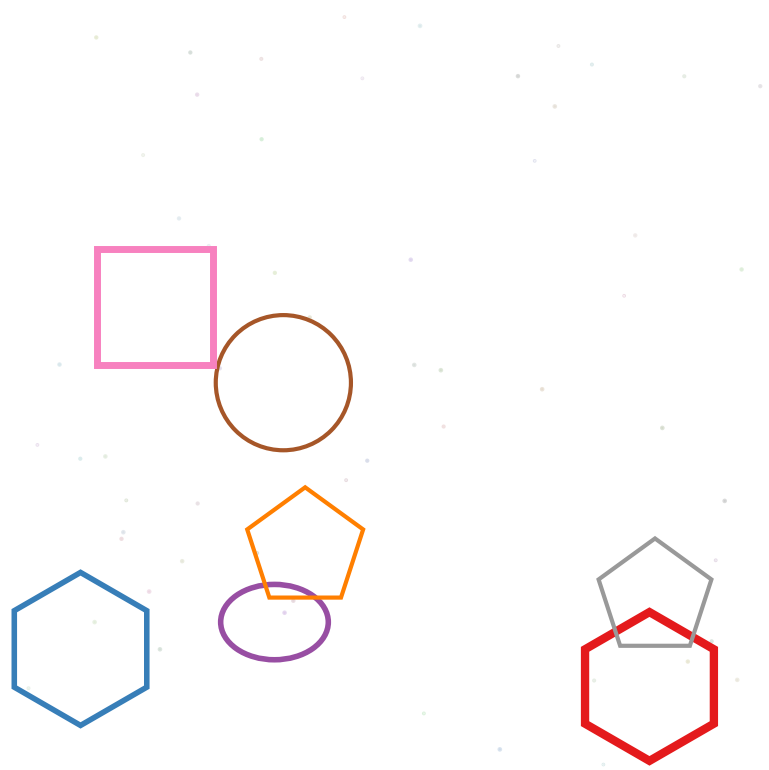[{"shape": "hexagon", "thickness": 3, "radius": 0.48, "center": [0.843, 0.108]}, {"shape": "hexagon", "thickness": 2, "radius": 0.5, "center": [0.105, 0.157]}, {"shape": "oval", "thickness": 2, "radius": 0.35, "center": [0.356, 0.192]}, {"shape": "pentagon", "thickness": 1.5, "radius": 0.4, "center": [0.396, 0.288]}, {"shape": "circle", "thickness": 1.5, "radius": 0.44, "center": [0.368, 0.503]}, {"shape": "square", "thickness": 2.5, "radius": 0.38, "center": [0.201, 0.602]}, {"shape": "pentagon", "thickness": 1.5, "radius": 0.39, "center": [0.851, 0.224]}]